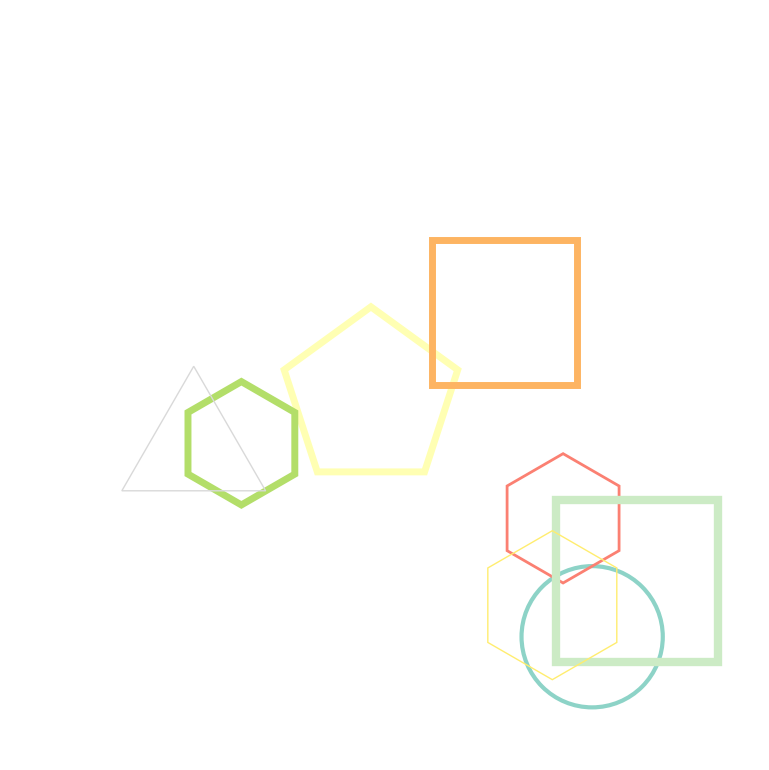[{"shape": "circle", "thickness": 1.5, "radius": 0.46, "center": [0.769, 0.173]}, {"shape": "pentagon", "thickness": 2.5, "radius": 0.59, "center": [0.482, 0.483]}, {"shape": "hexagon", "thickness": 1, "radius": 0.42, "center": [0.731, 0.327]}, {"shape": "square", "thickness": 2.5, "radius": 0.47, "center": [0.655, 0.594]}, {"shape": "hexagon", "thickness": 2.5, "radius": 0.4, "center": [0.313, 0.424]}, {"shape": "triangle", "thickness": 0.5, "radius": 0.54, "center": [0.252, 0.417]}, {"shape": "square", "thickness": 3, "radius": 0.53, "center": [0.827, 0.246]}, {"shape": "hexagon", "thickness": 0.5, "radius": 0.48, "center": [0.717, 0.214]}]